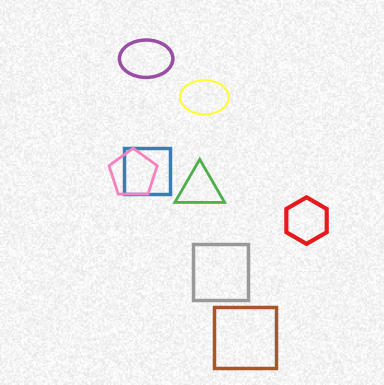[{"shape": "hexagon", "thickness": 3, "radius": 0.3, "center": [0.796, 0.427]}, {"shape": "square", "thickness": 2.5, "radius": 0.3, "center": [0.381, 0.557]}, {"shape": "triangle", "thickness": 2, "radius": 0.37, "center": [0.519, 0.512]}, {"shape": "oval", "thickness": 2.5, "radius": 0.35, "center": [0.38, 0.847]}, {"shape": "oval", "thickness": 1.5, "radius": 0.32, "center": [0.531, 0.747]}, {"shape": "square", "thickness": 2.5, "radius": 0.4, "center": [0.637, 0.123]}, {"shape": "pentagon", "thickness": 2, "radius": 0.33, "center": [0.346, 0.549]}, {"shape": "square", "thickness": 2.5, "radius": 0.36, "center": [0.572, 0.294]}]